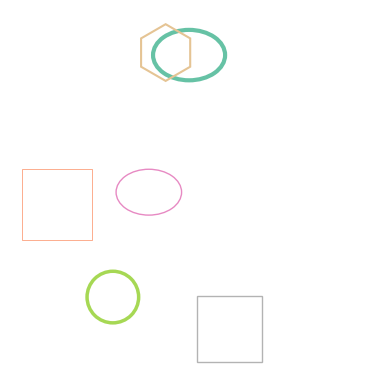[{"shape": "oval", "thickness": 3, "radius": 0.47, "center": [0.491, 0.857]}, {"shape": "square", "thickness": 0.5, "radius": 0.46, "center": [0.149, 0.469]}, {"shape": "oval", "thickness": 1, "radius": 0.43, "center": [0.387, 0.501]}, {"shape": "circle", "thickness": 2.5, "radius": 0.34, "center": [0.293, 0.228]}, {"shape": "hexagon", "thickness": 1.5, "radius": 0.37, "center": [0.43, 0.863]}, {"shape": "square", "thickness": 1, "radius": 0.43, "center": [0.596, 0.146]}]